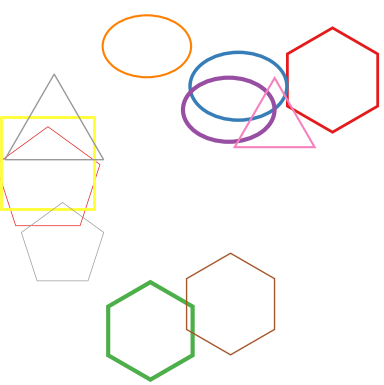[{"shape": "pentagon", "thickness": 0.5, "radius": 0.71, "center": [0.124, 0.529]}, {"shape": "hexagon", "thickness": 2, "radius": 0.68, "center": [0.864, 0.792]}, {"shape": "oval", "thickness": 2.5, "radius": 0.63, "center": [0.619, 0.776]}, {"shape": "hexagon", "thickness": 3, "radius": 0.63, "center": [0.391, 0.141]}, {"shape": "oval", "thickness": 3, "radius": 0.59, "center": [0.594, 0.715]}, {"shape": "oval", "thickness": 1.5, "radius": 0.57, "center": [0.381, 0.88]}, {"shape": "square", "thickness": 2, "radius": 0.6, "center": [0.124, 0.578]}, {"shape": "hexagon", "thickness": 1, "radius": 0.66, "center": [0.599, 0.21]}, {"shape": "triangle", "thickness": 1.5, "radius": 0.6, "center": [0.713, 0.678]}, {"shape": "pentagon", "thickness": 0.5, "radius": 0.56, "center": [0.162, 0.361]}, {"shape": "triangle", "thickness": 1, "radius": 0.74, "center": [0.141, 0.659]}]